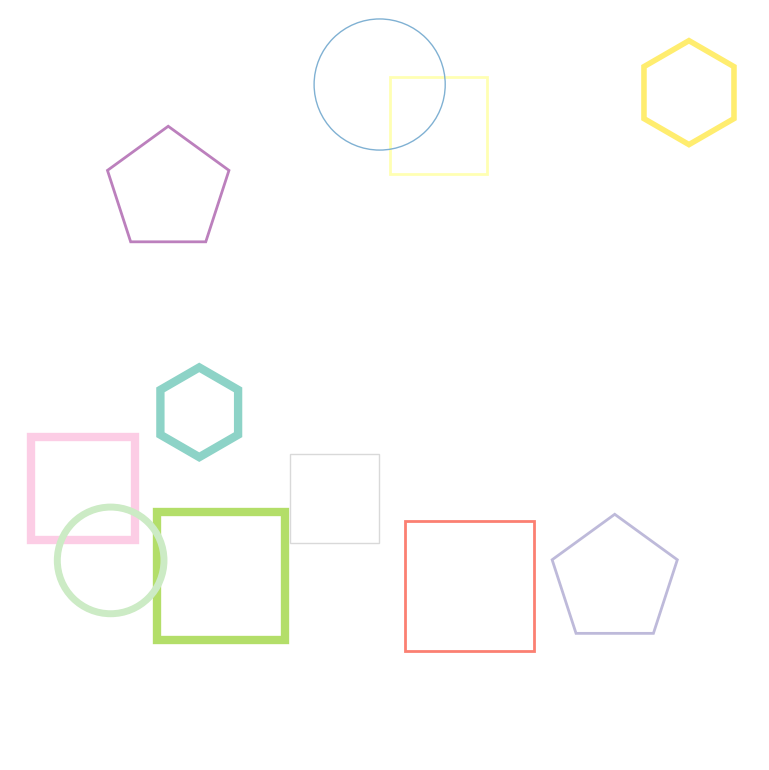[{"shape": "hexagon", "thickness": 3, "radius": 0.29, "center": [0.259, 0.465]}, {"shape": "square", "thickness": 1, "radius": 0.32, "center": [0.569, 0.837]}, {"shape": "pentagon", "thickness": 1, "radius": 0.43, "center": [0.798, 0.247]}, {"shape": "square", "thickness": 1, "radius": 0.42, "center": [0.61, 0.239]}, {"shape": "circle", "thickness": 0.5, "radius": 0.43, "center": [0.493, 0.89]}, {"shape": "square", "thickness": 3, "radius": 0.42, "center": [0.287, 0.252]}, {"shape": "square", "thickness": 3, "radius": 0.34, "center": [0.108, 0.366]}, {"shape": "square", "thickness": 0.5, "radius": 0.29, "center": [0.434, 0.352]}, {"shape": "pentagon", "thickness": 1, "radius": 0.41, "center": [0.218, 0.753]}, {"shape": "circle", "thickness": 2.5, "radius": 0.35, "center": [0.144, 0.272]}, {"shape": "hexagon", "thickness": 2, "radius": 0.34, "center": [0.895, 0.88]}]